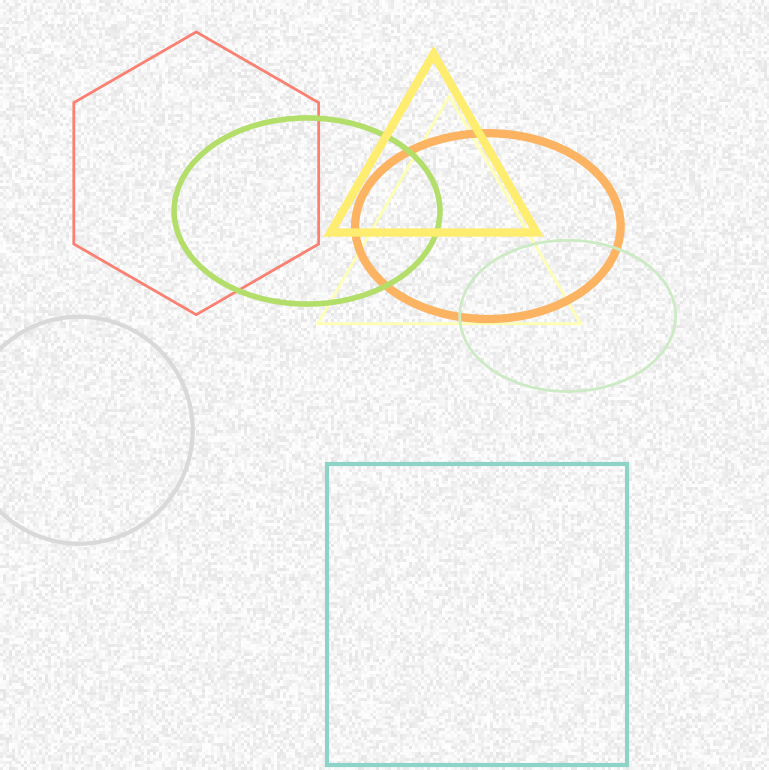[{"shape": "square", "thickness": 1.5, "radius": 0.97, "center": [0.62, 0.202]}, {"shape": "triangle", "thickness": 1, "radius": 0.99, "center": [0.583, 0.678]}, {"shape": "hexagon", "thickness": 1, "radius": 0.92, "center": [0.255, 0.775]}, {"shape": "oval", "thickness": 3, "radius": 0.86, "center": [0.634, 0.706]}, {"shape": "oval", "thickness": 2, "radius": 0.86, "center": [0.399, 0.726]}, {"shape": "circle", "thickness": 1.5, "radius": 0.74, "center": [0.103, 0.441]}, {"shape": "oval", "thickness": 1, "radius": 0.7, "center": [0.737, 0.59]}, {"shape": "triangle", "thickness": 3, "radius": 0.77, "center": [0.563, 0.775]}]